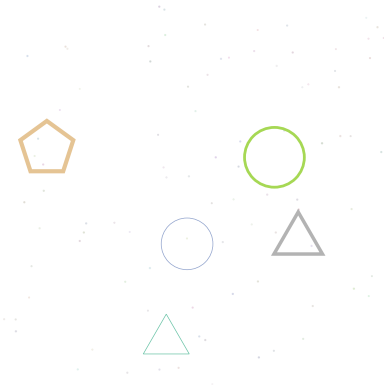[{"shape": "triangle", "thickness": 0.5, "radius": 0.34, "center": [0.432, 0.115]}, {"shape": "circle", "thickness": 0.5, "radius": 0.34, "center": [0.486, 0.367]}, {"shape": "circle", "thickness": 2, "radius": 0.39, "center": [0.713, 0.591]}, {"shape": "pentagon", "thickness": 3, "radius": 0.36, "center": [0.122, 0.614]}, {"shape": "triangle", "thickness": 2.5, "radius": 0.36, "center": [0.775, 0.377]}]